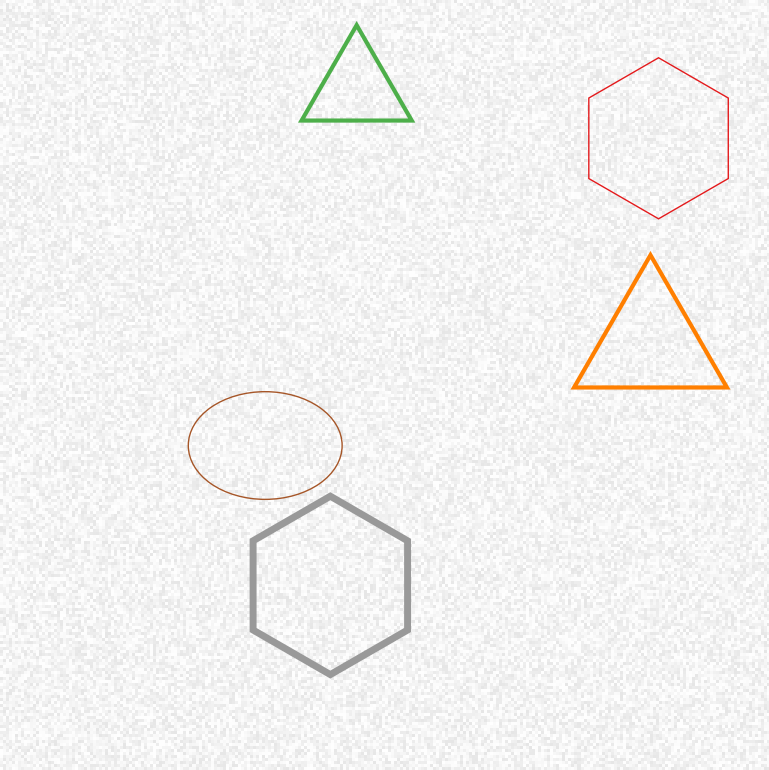[{"shape": "hexagon", "thickness": 0.5, "radius": 0.52, "center": [0.855, 0.82]}, {"shape": "triangle", "thickness": 1.5, "radius": 0.41, "center": [0.463, 0.885]}, {"shape": "triangle", "thickness": 1.5, "radius": 0.57, "center": [0.845, 0.554]}, {"shape": "oval", "thickness": 0.5, "radius": 0.5, "center": [0.344, 0.421]}, {"shape": "hexagon", "thickness": 2.5, "radius": 0.58, "center": [0.429, 0.24]}]